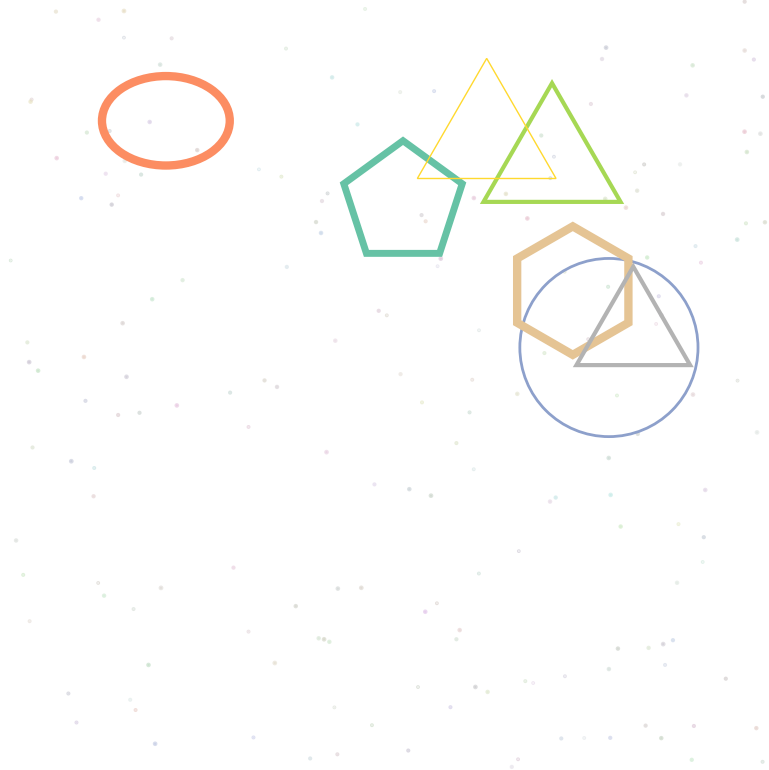[{"shape": "pentagon", "thickness": 2.5, "radius": 0.4, "center": [0.523, 0.736]}, {"shape": "oval", "thickness": 3, "radius": 0.41, "center": [0.215, 0.843]}, {"shape": "circle", "thickness": 1, "radius": 0.58, "center": [0.791, 0.549]}, {"shape": "triangle", "thickness": 1.5, "radius": 0.51, "center": [0.717, 0.789]}, {"shape": "triangle", "thickness": 0.5, "radius": 0.52, "center": [0.632, 0.82]}, {"shape": "hexagon", "thickness": 3, "radius": 0.42, "center": [0.744, 0.623]}, {"shape": "triangle", "thickness": 1.5, "radius": 0.43, "center": [0.822, 0.568]}]